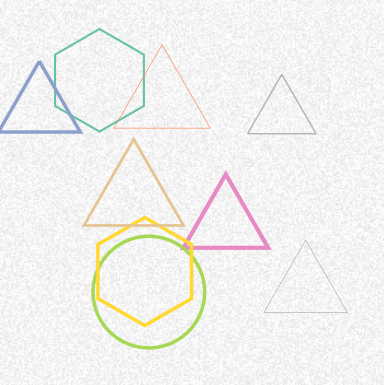[{"shape": "hexagon", "thickness": 1.5, "radius": 0.67, "center": [0.258, 0.791]}, {"shape": "triangle", "thickness": 0.5, "radius": 0.72, "center": [0.421, 0.739]}, {"shape": "triangle", "thickness": 2.5, "radius": 0.61, "center": [0.102, 0.718]}, {"shape": "triangle", "thickness": 3, "radius": 0.64, "center": [0.586, 0.42]}, {"shape": "circle", "thickness": 2.5, "radius": 0.73, "center": [0.387, 0.241]}, {"shape": "hexagon", "thickness": 2.5, "radius": 0.7, "center": [0.376, 0.295]}, {"shape": "triangle", "thickness": 2, "radius": 0.75, "center": [0.347, 0.489]}, {"shape": "triangle", "thickness": 1, "radius": 0.51, "center": [0.732, 0.704]}, {"shape": "triangle", "thickness": 0.5, "radius": 0.63, "center": [0.794, 0.251]}]